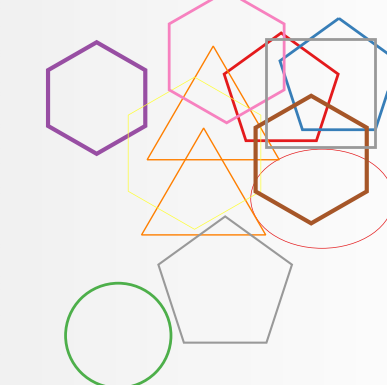[{"shape": "oval", "thickness": 0.5, "radius": 0.92, "center": [0.831, 0.484]}, {"shape": "pentagon", "thickness": 2, "radius": 0.77, "center": [0.726, 0.76]}, {"shape": "pentagon", "thickness": 2, "radius": 0.8, "center": [0.875, 0.792]}, {"shape": "circle", "thickness": 2, "radius": 0.68, "center": [0.305, 0.128]}, {"shape": "hexagon", "thickness": 3, "radius": 0.72, "center": [0.249, 0.745]}, {"shape": "triangle", "thickness": 1, "radius": 0.92, "center": [0.526, 0.482]}, {"shape": "triangle", "thickness": 1, "radius": 0.98, "center": [0.55, 0.683]}, {"shape": "hexagon", "thickness": 0.5, "radius": 0.99, "center": [0.502, 0.602]}, {"shape": "hexagon", "thickness": 3, "radius": 0.83, "center": [0.803, 0.586]}, {"shape": "hexagon", "thickness": 2, "radius": 0.86, "center": [0.585, 0.852]}, {"shape": "pentagon", "thickness": 1.5, "radius": 0.91, "center": [0.581, 0.257]}, {"shape": "square", "thickness": 2, "radius": 0.7, "center": [0.827, 0.758]}]